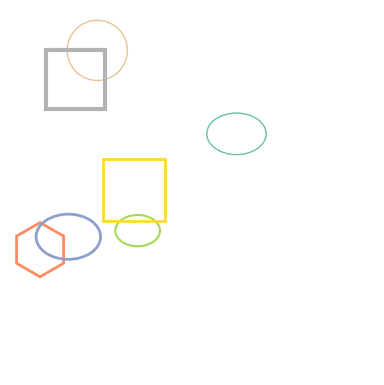[{"shape": "oval", "thickness": 1, "radius": 0.39, "center": [0.614, 0.652]}, {"shape": "hexagon", "thickness": 2, "radius": 0.35, "center": [0.104, 0.351]}, {"shape": "oval", "thickness": 2, "radius": 0.42, "center": [0.177, 0.385]}, {"shape": "oval", "thickness": 1.5, "radius": 0.29, "center": [0.358, 0.401]}, {"shape": "square", "thickness": 2, "radius": 0.4, "center": [0.347, 0.507]}, {"shape": "circle", "thickness": 1, "radius": 0.39, "center": [0.253, 0.869]}, {"shape": "square", "thickness": 3, "radius": 0.38, "center": [0.196, 0.794]}]